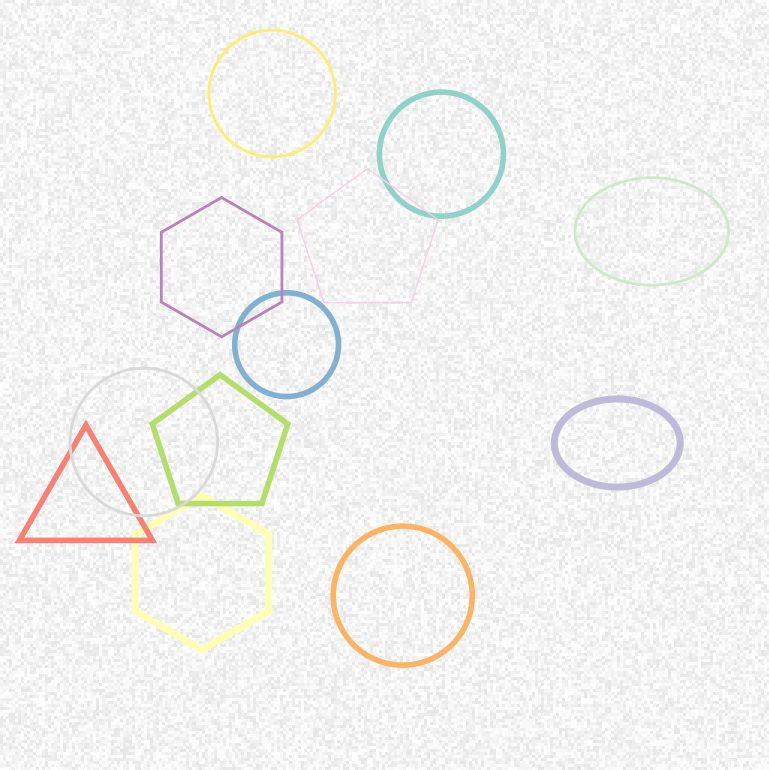[{"shape": "circle", "thickness": 2, "radius": 0.4, "center": [0.573, 0.8]}, {"shape": "hexagon", "thickness": 2.5, "radius": 0.5, "center": [0.262, 0.256]}, {"shape": "oval", "thickness": 2.5, "radius": 0.41, "center": [0.802, 0.425]}, {"shape": "triangle", "thickness": 2, "radius": 0.5, "center": [0.112, 0.348]}, {"shape": "circle", "thickness": 2, "radius": 0.34, "center": [0.372, 0.552]}, {"shape": "circle", "thickness": 2, "radius": 0.45, "center": [0.523, 0.226]}, {"shape": "pentagon", "thickness": 2, "radius": 0.46, "center": [0.286, 0.421]}, {"shape": "pentagon", "thickness": 0.5, "radius": 0.48, "center": [0.477, 0.685]}, {"shape": "circle", "thickness": 1, "radius": 0.48, "center": [0.187, 0.426]}, {"shape": "hexagon", "thickness": 1, "radius": 0.45, "center": [0.288, 0.653]}, {"shape": "oval", "thickness": 1, "radius": 0.5, "center": [0.846, 0.699]}, {"shape": "circle", "thickness": 1, "radius": 0.41, "center": [0.353, 0.879]}]